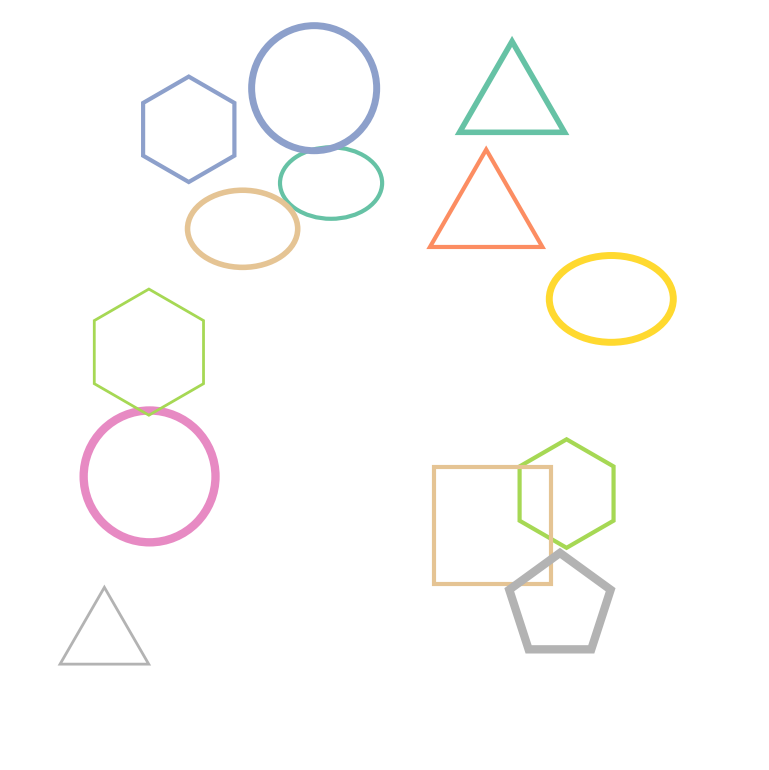[{"shape": "triangle", "thickness": 2, "radius": 0.39, "center": [0.665, 0.868]}, {"shape": "oval", "thickness": 1.5, "radius": 0.33, "center": [0.43, 0.762]}, {"shape": "triangle", "thickness": 1.5, "radius": 0.42, "center": [0.631, 0.721]}, {"shape": "hexagon", "thickness": 1.5, "radius": 0.34, "center": [0.245, 0.832]}, {"shape": "circle", "thickness": 2.5, "radius": 0.41, "center": [0.408, 0.885]}, {"shape": "circle", "thickness": 3, "radius": 0.43, "center": [0.194, 0.381]}, {"shape": "hexagon", "thickness": 1, "radius": 0.41, "center": [0.193, 0.543]}, {"shape": "hexagon", "thickness": 1.5, "radius": 0.35, "center": [0.736, 0.359]}, {"shape": "oval", "thickness": 2.5, "radius": 0.4, "center": [0.794, 0.612]}, {"shape": "oval", "thickness": 2, "radius": 0.36, "center": [0.315, 0.703]}, {"shape": "square", "thickness": 1.5, "radius": 0.38, "center": [0.64, 0.317]}, {"shape": "triangle", "thickness": 1, "radius": 0.33, "center": [0.136, 0.171]}, {"shape": "pentagon", "thickness": 3, "radius": 0.35, "center": [0.727, 0.213]}]